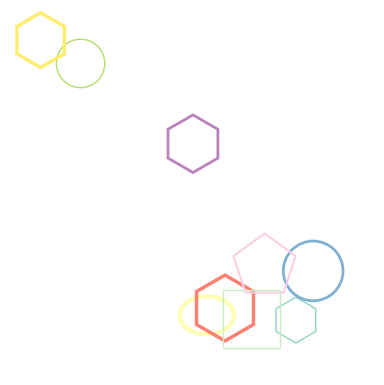[{"shape": "hexagon", "thickness": 1, "radius": 0.3, "center": [0.769, 0.169]}, {"shape": "oval", "thickness": 3, "radius": 0.35, "center": [0.537, 0.181]}, {"shape": "hexagon", "thickness": 2.5, "radius": 0.43, "center": [0.584, 0.2]}, {"shape": "circle", "thickness": 2, "radius": 0.39, "center": [0.813, 0.296]}, {"shape": "circle", "thickness": 1, "radius": 0.31, "center": [0.209, 0.835]}, {"shape": "pentagon", "thickness": 1.5, "radius": 0.42, "center": [0.687, 0.309]}, {"shape": "hexagon", "thickness": 2, "radius": 0.37, "center": [0.501, 0.627]}, {"shape": "square", "thickness": 1, "radius": 0.37, "center": [0.653, 0.171]}, {"shape": "hexagon", "thickness": 2.5, "radius": 0.36, "center": [0.106, 0.896]}]